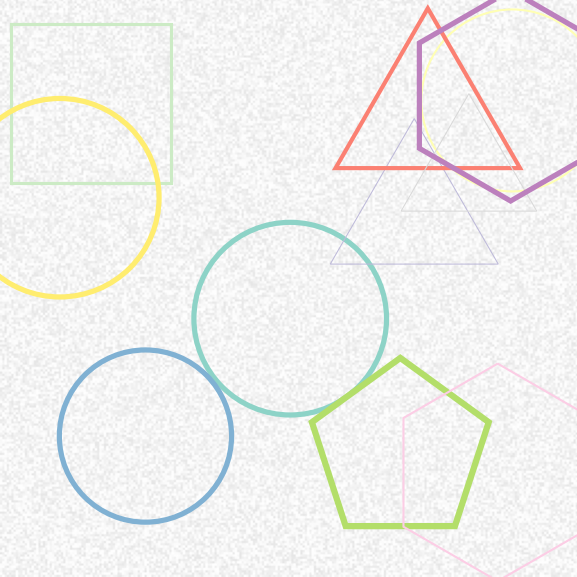[{"shape": "circle", "thickness": 2.5, "radius": 0.83, "center": [0.503, 0.447]}, {"shape": "circle", "thickness": 1, "radius": 0.79, "center": [0.887, 0.825]}, {"shape": "triangle", "thickness": 0.5, "radius": 0.84, "center": [0.717, 0.626]}, {"shape": "triangle", "thickness": 2, "radius": 0.92, "center": [0.741, 0.8]}, {"shape": "circle", "thickness": 2.5, "radius": 0.75, "center": [0.252, 0.244]}, {"shape": "pentagon", "thickness": 3, "radius": 0.8, "center": [0.693, 0.218]}, {"shape": "hexagon", "thickness": 1, "radius": 0.94, "center": [0.862, 0.181]}, {"shape": "triangle", "thickness": 0.5, "radius": 0.68, "center": [0.812, 0.701]}, {"shape": "hexagon", "thickness": 2.5, "radius": 0.91, "center": [0.884, 0.834]}, {"shape": "square", "thickness": 1.5, "radius": 0.69, "center": [0.157, 0.82]}, {"shape": "circle", "thickness": 2.5, "radius": 0.86, "center": [0.104, 0.657]}]